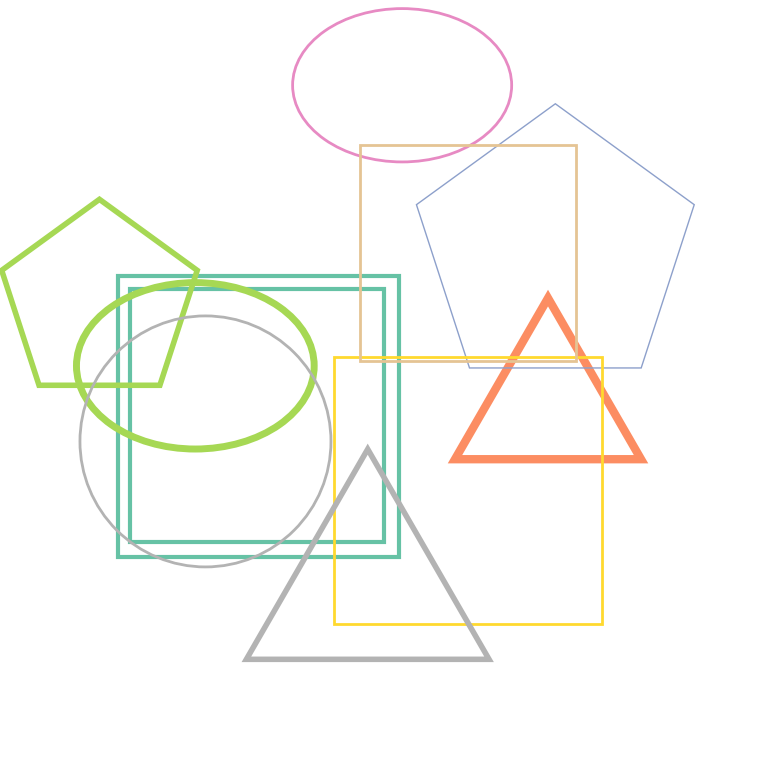[{"shape": "square", "thickness": 1.5, "radius": 0.91, "center": [0.335, 0.459]}, {"shape": "square", "thickness": 1.5, "radius": 0.82, "center": [0.334, 0.46]}, {"shape": "triangle", "thickness": 3, "radius": 0.7, "center": [0.712, 0.473]}, {"shape": "pentagon", "thickness": 0.5, "radius": 0.95, "center": [0.721, 0.676]}, {"shape": "oval", "thickness": 1, "radius": 0.71, "center": [0.522, 0.889]}, {"shape": "pentagon", "thickness": 2, "radius": 0.67, "center": [0.129, 0.608]}, {"shape": "oval", "thickness": 2.5, "radius": 0.77, "center": [0.254, 0.525]}, {"shape": "square", "thickness": 1, "radius": 0.87, "center": [0.608, 0.363]}, {"shape": "square", "thickness": 1, "radius": 0.7, "center": [0.608, 0.671]}, {"shape": "circle", "thickness": 1, "radius": 0.81, "center": [0.267, 0.427]}, {"shape": "triangle", "thickness": 2, "radius": 0.91, "center": [0.478, 0.235]}]